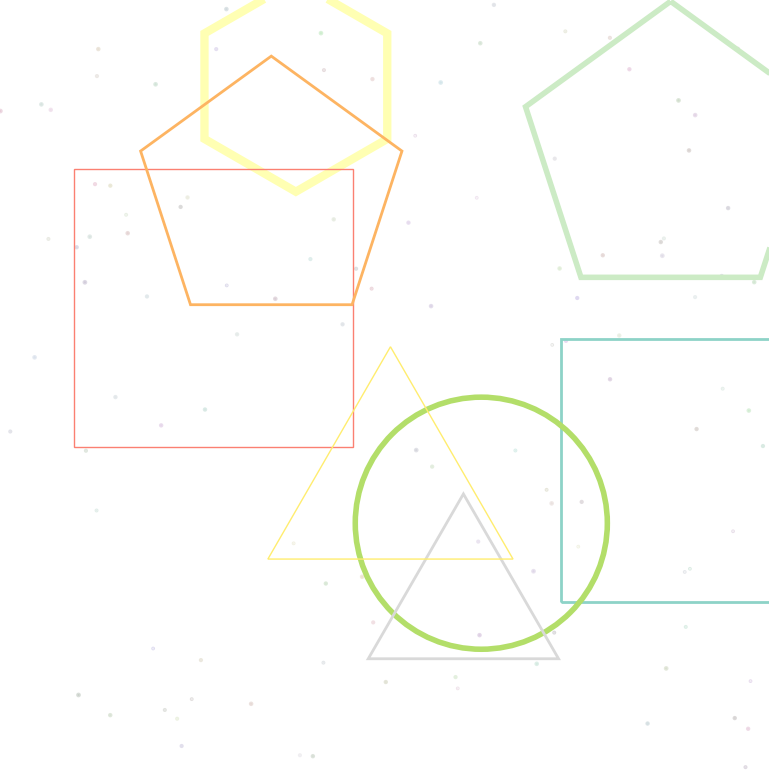[{"shape": "square", "thickness": 1, "radius": 0.85, "center": [0.898, 0.389]}, {"shape": "hexagon", "thickness": 3, "radius": 0.69, "center": [0.384, 0.888]}, {"shape": "square", "thickness": 0.5, "radius": 0.9, "center": [0.277, 0.6]}, {"shape": "pentagon", "thickness": 1, "radius": 0.89, "center": [0.352, 0.749]}, {"shape": "circle", "thickness": 2, "radius": 0.82, "center": [0.625, 0.321]}, {"shape": "triangle", "thickness": 1, "radius": 0.71, "center": [0.602, 0.216]}, {"shape": "pentagon", "thickness": 2, "radius": 0.99, "center": [0.871, 0.8]}, {"shape": "triangle", "thickness": 0.5, "radius": 0.92, "center": [0.507, 0.366]}]